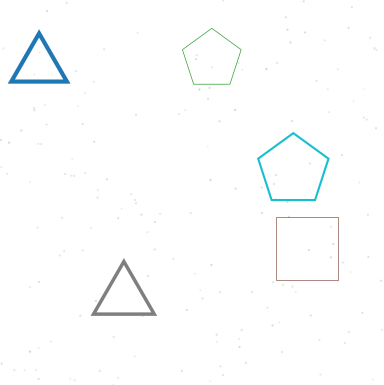[{"shape": "triangle", "thickness": 3, "radius": 0.42, "center": [0.102, 0.83]}, {"shape": "pentagon", "thickness": 0.5, "radius": 0.4, "center": [0.55, 0.846]}, {"shape": "square", "thickness": 0.5, "radius": 0.41, "center": [0.797, 0.354]}, {"shape": "triangle", "thickness": 2.5, "radius": 0.46, "center": [0.322, 0.23]}, {"shape": "pentagon", "thickness": 1.5, "radius": 0.48, "center": [0.762, 0.558]}]